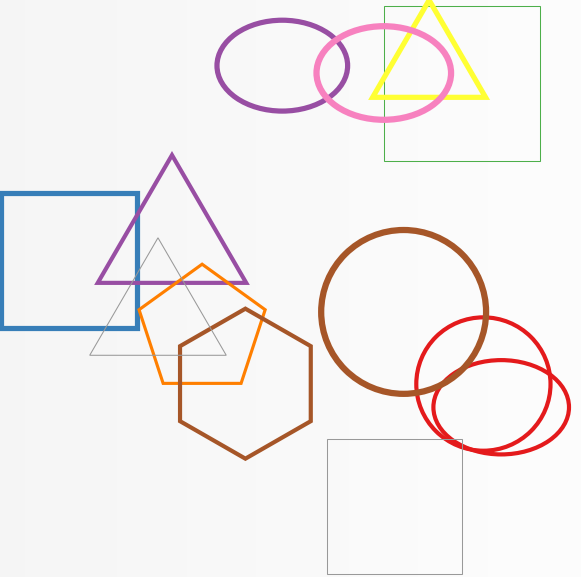[{"shape": "circle", "thickness": 2, "radius": 0.58, "center": [0.832, 0.334]}, {"shape": "oval", "thickness": 2, "radius": 0.58, "center": [0.862, 0.294]}, {"shape": "square", "thickness": 2.5, "radius": 0.59, "center": [0.119, 0.548]}, {"shape": "square", "thickness": 0.5, "radius": 0.67, "center": [0.795, 0.855]}, {"shape": "oval", "thickness": 2.5, "radius": 0.56, "center": [0.486, 0.885]}, {"shape": "triangle", "thickness": 2, "radius": 0.74, "center": [0.296, 0.583]}, {"shape": "pentagon", "thickness": 1.5, "radius": 0.57, "center": [0.348, 0.428]}, {"shape": "triangle", "thickness": 2.5, "radius": 0.56, "center": [0.738, 0.887]}, {"shape": "hexagon", "thickness": 2, "radius": 0.65, "center": [0.422, 0.335]}, {"shape": "circle", "thickness": 3, "radius": 0.71, "center": [0.694, 0.459]}, {"shape": "oval", "thickness": 3, "radius": 0.58, "center": [0.66, 0.873]}, {"shape": "square", "thickness": 0.5, "radius": 0.58, "center": [0.679, 0.122]}, {"shape": "triangle", "thickness": 0.5, "radius": 0.68, "center": [0.272, 0.452]}]